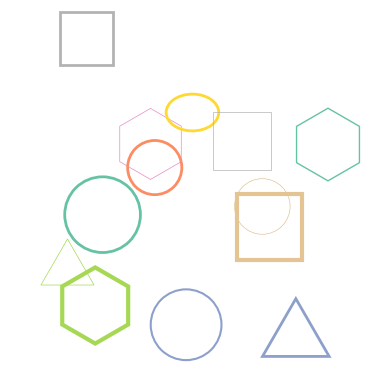[{"shape": "hexagon", "thickness": 1, "radius": 0.47, "center": [0.852, 0.625]}, {"shape": "circle", "thickness": 2, "radius": 0.49, "center": [0.266, 0.442]}, {"shape": "circle", "thickness": 2, "radius": 0.35, "center": [0.402, 0.565]}, {"shape": "triangle", "thickness": 2, "radius": 0.5, "center": [0.768, 0.124]}, {"shape": "circle", "thickness": 1.5, "radius": 0.46, "center": [0.483, 0.157]}, {"shape": "hexagon", "thickness": 0.5, "radius": 0.46, "center": [0.391, 0.626]}, {"shape": "hexagon", "thickness": 3, "radius": 0.49, "center": [0.247, 0.207]}, {"shape": "triangle", "thickness": 0.5, "radius": 0.4, "center": [0.175, 0.3]}, {"shape": "oval", "thickness": 2, "radius": 0.34, "center": [0.5, 0.708]}, {"shape": "square", "thickness": 3, "radius": 0.43, "center": [0.7, 0.411]}, {"shape": "circle", "thickness": 0.5, "radius": 0.36, "center": [0.681, 0.464]}, {"shape": "square", "thickness": 2, "radius": 0.35, "center": [0.225, 0.899]}, {"shape": "square", "thickness": 0.5, "radius": 0.38, "center": [0.629, 0.635]}]